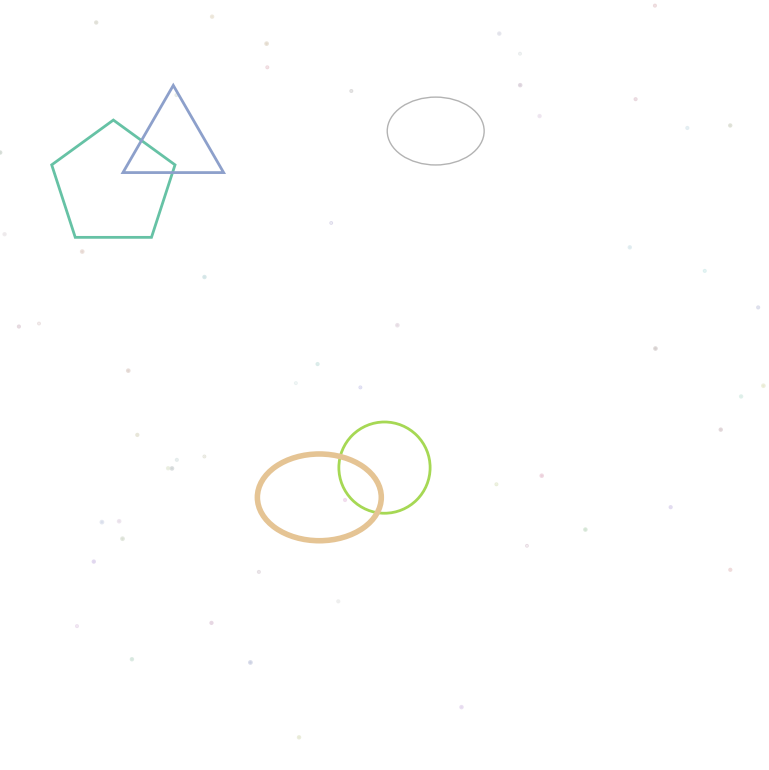[{"shape": "pentagon", "thickness": 1, "radius": 0.42, "center": [0.147, 0.76]}, {"shape": "triangle", "thickness": 1, "radius": 0.38, "center": [0.225, 0.814]}, {"shape": "circle", "thickness": 1, "radius": 0.3, "center": [0.499, 0.393]}, {"shape": "oval", "thickness": 2, "radius": 0.4, "center": [0.415, 0.354]}, {"shape": "oval", "thickness": 0.5, "radius": 0.31, "center": [0.566, 0.83]}]